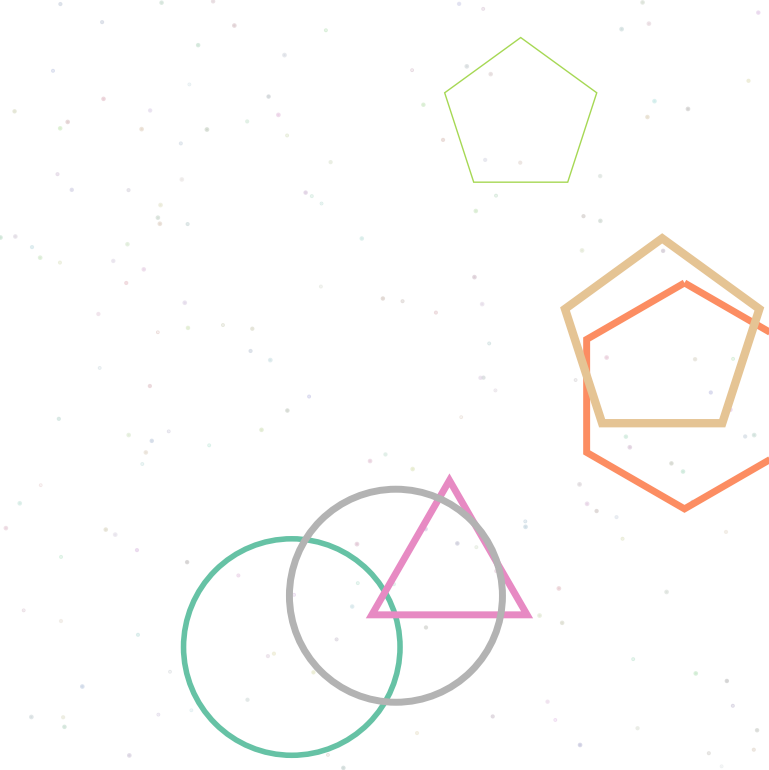[{"shape": "circle", "thickness": 2, "radius": 0.7, "center": [0.379, 0.16]}, {"shape": "hexagon", "thickness": 2.5, "radius": 0.73, "center": [0.889, 0.486]}, {"shape": "triangle", "thickness": 2.5, "radius": 0.58, "center": [0.584, 0.26]}, {"shape": "pentagon", "thickness": 0.5, "radius": 0.52, "center": [0.676, 0.847]}, {"shape": "pentagon", "thickness": 3, "radius": 0.66, "center": [0.86, 0.558]}, {"shape": "circle", "thickness": 2.5, "radius": 0.69, "center": [0.514, 0.226]}]